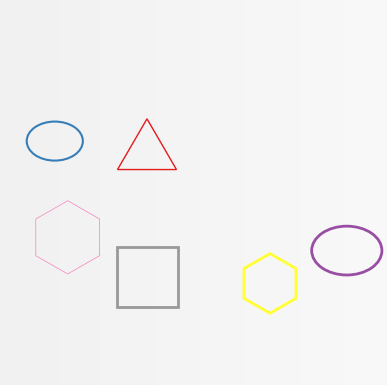[{"shape": "triangle", "thickness": 1, "radius": 0.44, "center": [0.379, 0.604]}, {"shape": "oval", "thickness": 1.5, "radius": 0.36, "center": [0.141, 0.634]}, {"shape": "oval", "thickness": 2, "radius": 0.45, "center": [0.895, 0.349]}, {"shape": "hexagon", "thickness": 2, "radius": 0.39, "center": [0.697, 0.264]}, {"shape": "hexagon", "thickness": 0.5, "radius": 0.48, "center": [0.175, 0.384]}, {"shape": "square", "thickness": 2, "radius": 0.39, "center": [0.381, 0.281]}]